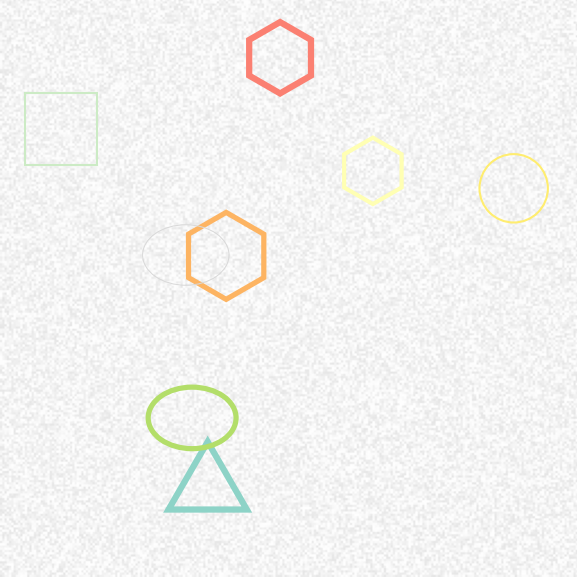[{"shape": "triangle", "thickness": 3, "radius": 0.39, "center": [0.36, 0.156]}, {"shape": "hexagon", "thickness": 2, "radius": 0.29, "center": [0.646, 0.703]}, {"shape": "hexagon", "thickness": 3, "radius": 0.31, "center": [0.485, 0.899]}, {"shape": "hexagon", "thickness": 2.5, "radius": 0.38, "center": [0.392, 0.556]}, {"shape": "oval", "thickness": 2.5, "radius": 0.38, "center": [0.333, 0.275]}, {"shape": "oval", "thickness": 0.5, "radius": 0.37, "center": [0.322, 0.558]}, {"shape": "square", "thickness": 1, "radius": 0.31, "center": [0.105, 0.776]}, {"shape": "circle", "thickness": 1, "radius": 0.3, "center": [0.889, 0.673]}]